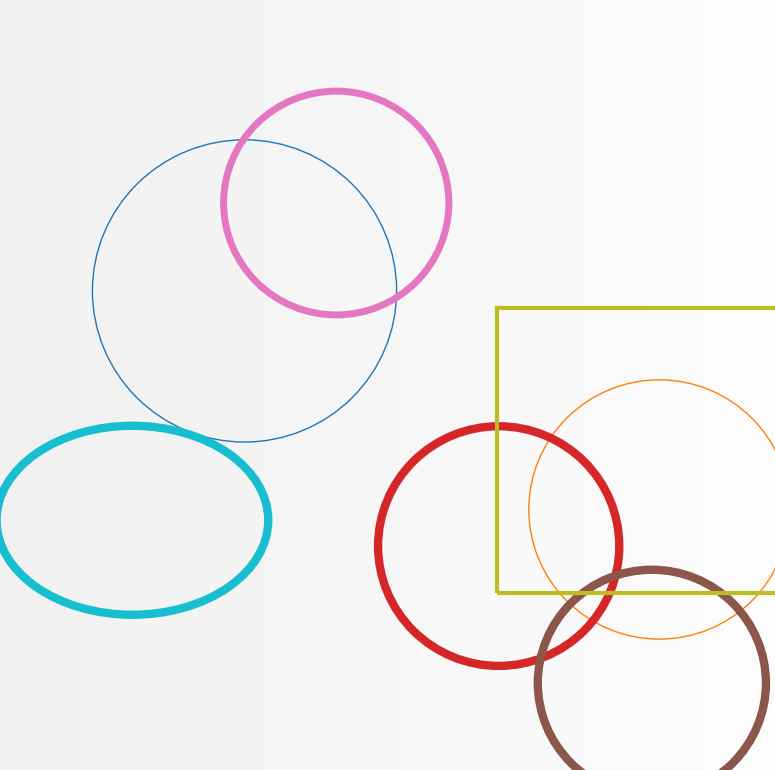[{"shape": "circle", "thickness": 0.5, "radius": 0.98, "center": [0.316, 0.622]}, {"shape": "circle", "thickness": 0.5, "radius": 0.84, "center": [0.851, 0.338]}, {"shape": "circle", "thickness": 3, "radius": 0.78, "center": [0.643, 0.291]}, {"shape": "circle", "thickness": 3, "radius": 0.74, "center": [0.841, 0.113]}, {"shape": "circle", "thickness": 2.5, "radius": 0.73, "center": [0.434, 0.736]}, {"shape": "square", "thickness": 1.5, "radius": 0.92, "center": [0.826, 0.415]}, {"shape": "oval", "thickness": 3, "radius": 0.88, "center": [0.171, 0.324]}]